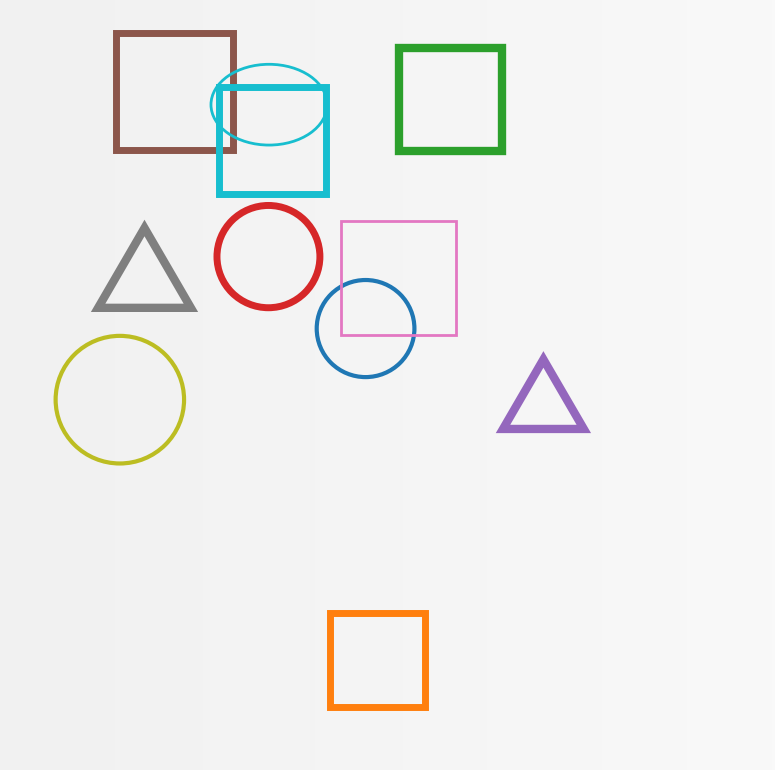[{"shape": "circle", "thickness": 1.5, "radius": 0.32, "center": [0.472, 0.573]}, {"shape": "square", "thickness": 2.5, "radius": 0.31, "center": [0.487, 0.143]}, {"shape": "square", "thickness": 3, "radius": 0.33, "center": [0.581, 0.871]}, {"shape": "circle", "thickness": 2.5, "radius": 0.33, "center": [0.346, 0.667]}, {"shape": "triangle", "thickness": 3, "radius": 0.3, "center": [0.701, 0.473]}, {"shape": "square", "thickness": 2.5, "radius": 0.38, "center": [0.225, 0.881]}, {"shape": "square", "thickness": 1, "radius": 0.37, "center": [0.514, 0.639]}, {"shape": "triangle", "thickness": 3, "radius": 0.35, "center": [0.186, 0.635]}, {"shape": "circle", "thickness": 1.5, "radius": 0.41, "center": [0.155, 0.481]}, {"shape": "square", "thickness": 2.5, "radius": 0.35, "center": [0.352, 0.818]}, {"shape": "oval", "thickness": 1, "radius": 0.37, "center": [0.347, 0.864]}]